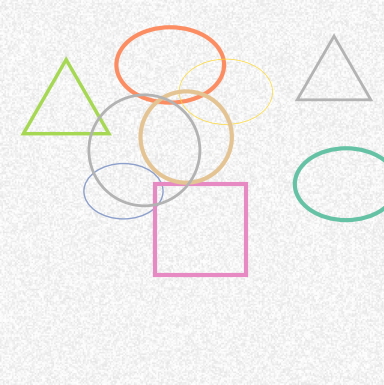[{"shape": "oval", "thickness": 3, "radius": 0.67, "center": [0.899, 0.522]}, {"shape": "oval", "thickness": 3, "radius": 0.7, "center": [0.442, 0.831]}, {"shape": "oval", "thickness": 1, "radius": 0.51, "center": [0.321, 0.503]}, {"shape": "square", "thickness": 3, "radius": 0.59, "center": [0.521, 0.404]}, {"shape": "triangle", "thickness": 2.5, "radius": 0.64, "center": [0.172, 0.717]}, {"shape": "oval", "thickness": 0.5, "radius": 0.61, "center": [0.587, 0.762]}, {"shape": "circle", "thickness": 3, "radius": 0.59, "center": [0.484, 0.644]}, {"shape": "circle", "thickness": 2, "radius": 0.72, "center": [0.375, 0.609]}, {"shape": "triangle", "thickness": 2, "radius": 0.55, "center": [0.868, 0.796]}]